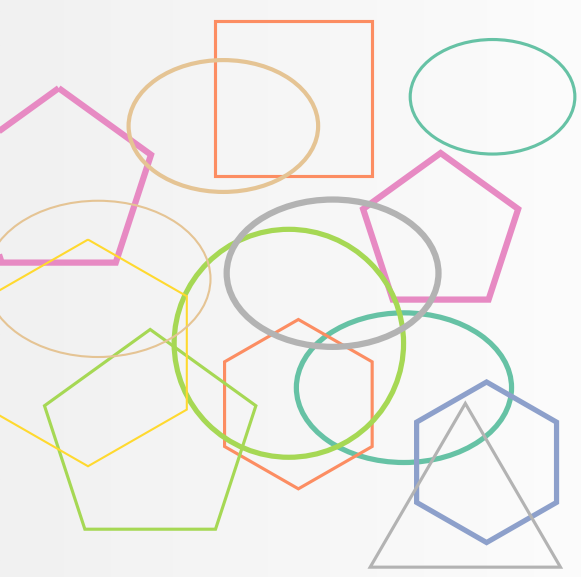[{"shape": "oval", "thickness": 2.5, "radius": 0.93, "center": [0.695, 0.328]}, {"shape": "oval", "thickness": 1.5, "radius": 0.71, "center": [0.847, 0.832]}, {"shape": "hexagon", "thickness": 1.5, "radius": 0.73, "center": [0.513, 0.299]}, {"shape": "square", "thickness": 1.5, "radius": 0.67, "center": [0.505, 0.829]}, {"shape": "hexagon", "thickness": 2.5, "radius": 0.69, "center": [0.837, 0.199]}, {"shape": "pentagon", "thickness": 3, "radius": 0.84, "center": [0.101, 0.68]}, {"shape": "pentagon", "thickness": 3, "radius": 0.7, "center": [0.758, 0.594]}, {"shape": "circle", "thickness": 2.5, "radius": 0.99, "center": [0.497, 0.405]}, {"shape": "pentagon", "thickness": 1.5, "radius": 0.96, "center": [0.258, 0.237]}, {"shape": "hexagon", "thickness": 1, "radius": 0.98, "center": [0.151, 0.388]}, {"shape": "oval", "thickness": 1, "radius": 0.97, "center": [0.169, 0.516]}, {"shape": "oval", "thickness": 2, "radius": 0.82, "center": [0.384, 0.781]}, {"shape": "oval", "thickness": 3, "radius": 0.91, "center": [0.572, 0.526]}, {"shape": "triangle", "thickness": 1.5, "radius": 0.94, "center": [0.801, 0.112]}]